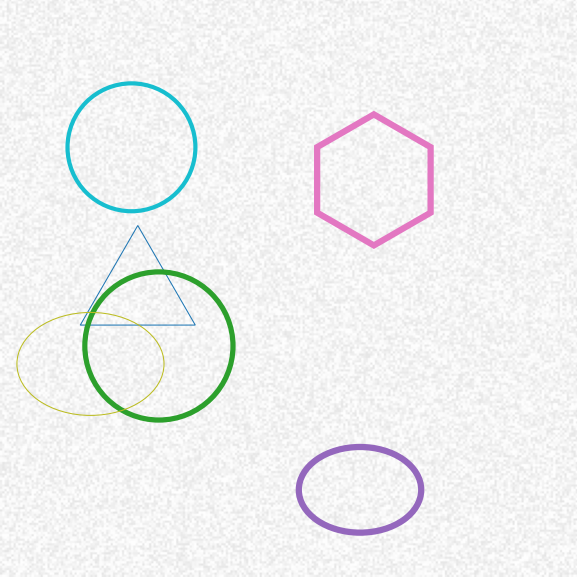[{"shape": "triangle", "thickness": 0.5, "radius": 0.57, "center": [0.239, 0.494]}, {"shape": "circle", "thickness": 2.5, "radius": 0.64, "center": [0.275, 0.4]}, {"shape": "oval", "thickness": 3, "radius": 0.53, "center": [0.623, 0.151]}, {"shape": "hexagon", "thickness": 3, "radius": 0.57, "center": [0.647, 0.688]}, {"shape": "oval", "thickness": 0.5, "radius": 0.64, "center": [0.157, 0.369]}, {"shape": "circle", "thickness": 2, "radius": 0.55, "center": [0.228, 0.744]}]